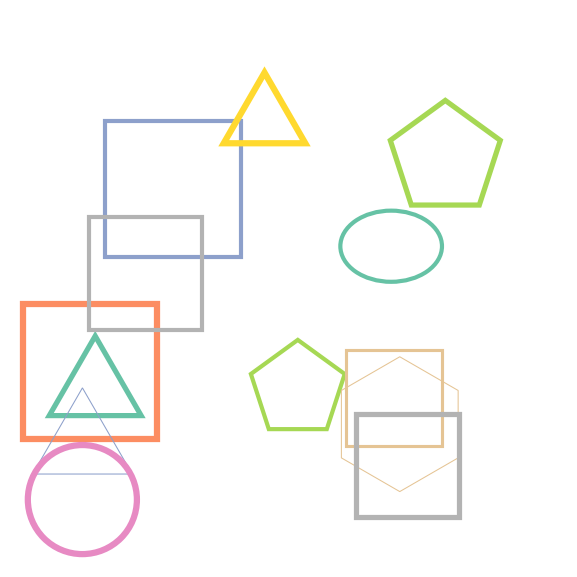[{"shape": "triangle", "thickness": 2.5, "radius": 0.46, "center": [0.165, 0.325]}, {"shape": "oval", "thickness": 2, "radius": 0.44, "center": [0.677, 0.573]}, {"shape": "square", "thickness": 3, "radius": 0.58, "center": [0.156, 0.356]}, {"shape": "triangle", "thickness": 0.5, "radius": 0.5, "center": [0.143, 0.228]}, {"shape": "square", "thickness": 2, "radius": 0.59, "center": [0.3, 0.672]}, {"shape": "circle", "thickness": 3, "radius": 0.47, "center": [0.143, 0.134]}, {"shape": "pentagon", "thickness": 2.5, "radius": 0.5, "center": [0.771, 0.725]}, {"shape": "pentagon", "thickness": 2, "radius": 0.43, "center": [0.516, 0.325]}, {"shape": "triangle", "thickness": 3, "radius": 0.41, "center": [0.458, 0.792]}, {"shape": "square", "thickness": 1.5, "radius": 0.42, "center": [0.682, 0.311]}, {"shape": "hexagon", "thickness": 0.5, "radius": 0.58, "center": [0.692, 0.265]}, {"shape": "square", "thickness": 2, "radius": 0.49, "center": [0.252, 0.526]}, {"shape": "square", "thickness": 2.5, "radius": 0.45, "center": [0.705, 0.193]}]